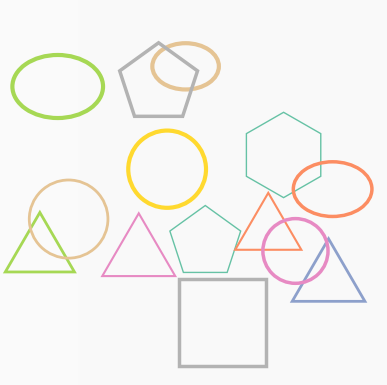[{"shape": "pentagon", "thickness": 1, "radius": 0.48, "center": [0.53, 0.37]}, {"shape": "hexagon", "thickness": 1, "radius": 0.55, "center": [0.732, 0.597]}, {"shape": "triangle", "thickness": 1.5, "radius": 0.49, "center": [0.692, 0.401]}, {"shape": "oval", "thickness": 2.5, "radius": 0.51, "center": [0.858, 0.509]}, {"shape": "triangle", "thickness": 2, "radius": 0.54, "center": [0.848, 0.271]}, {"shape": "triangle", "thickness": 1.5, "radius": 0.54, "center": [0.358, 0.337]}, {"shape": "circle", "thickness": 2.5, "radius": 0.42, "center": [0.762, 0.348]}, {"shape": "triangle", "thickness": 2, "radius": 0.52, "center": [0.103, 0.345]}, {"shape": "oval", "thickness": 3, "radius": 0.58, "center": [0.149, 0.775]}, {"shape": "circle", "thickness": 3, "radius": 0.5, "center": [0.431, 0.561]}, {"shape": "circle", "thickness": 2, "radius": 0.51, "center": [0.177, 0.431]}, {"shape": "oval", "thickness": 3, "radius": 0.43, "center": [0.479, 0.828]}, {"shape": "square", "thickness": 2.5, "radius": 0.57, "center": [0.574, 0.161]}, {"shape": "pentagon", "thickness": 2.5, "radius": 0.53, "center": [0.409, 0.783]}]